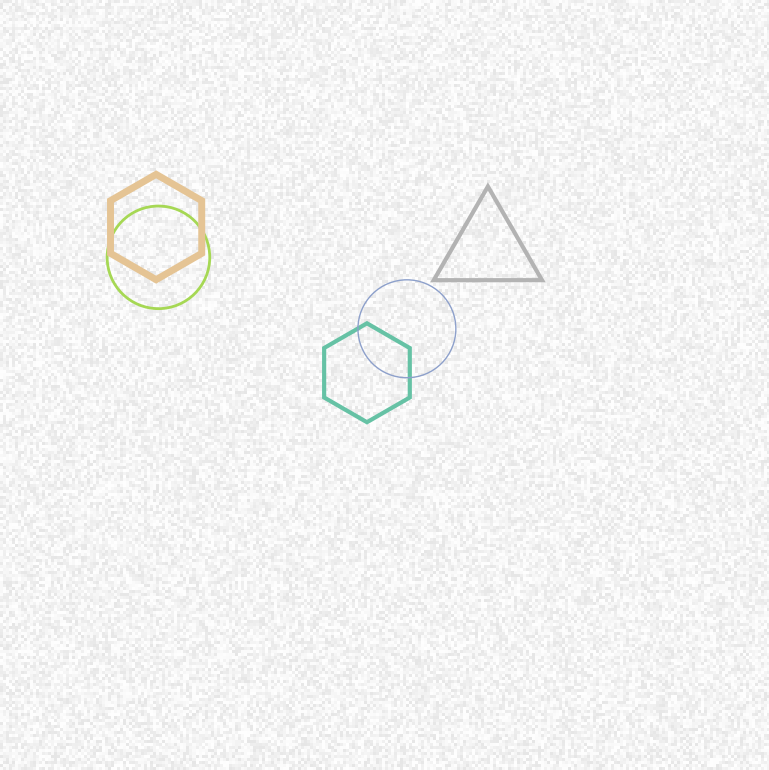[{"shape": "hexagon", "thickness": 1.5, "radius": 0.32, "center": [0.477, 0.516]}, {"shape": "circle", "thickness": 0.5, "radius": 0.32, "center": [0.528, 0.573]}, {"shape": "circle", "thickness": 1, "radius": 0.33, "center": [0.206, 0.666]}, {"shape": "hexagon", "thickness": 2.5, "radius": 0.34, "center": [0.203, 0.705]}, {"shape": "triangle", "thickness": 1.5, "radius": 0.41, "center": [0.634, 0.677]}]